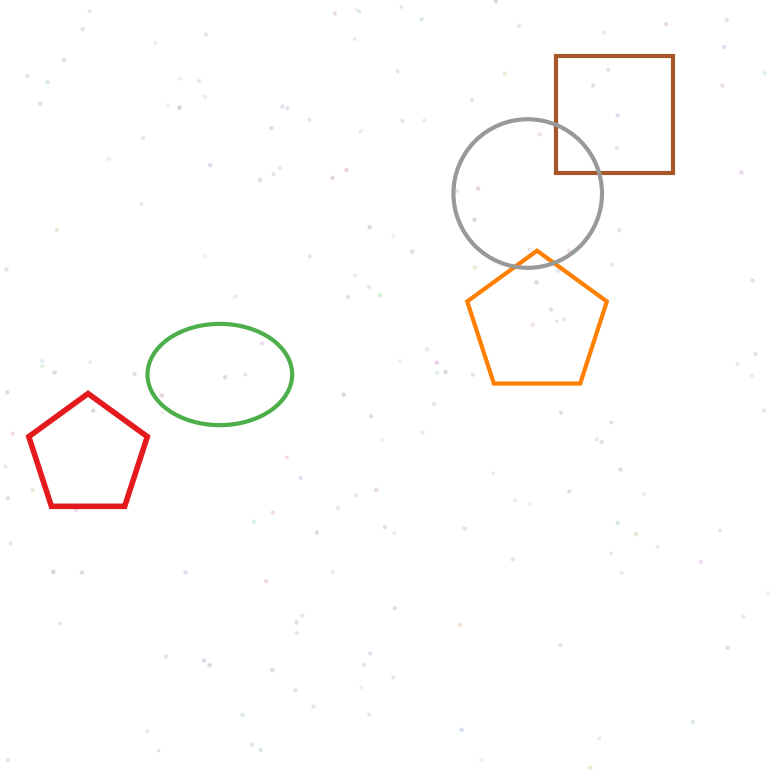[{"shape": "pentagon", "thickness": 2, "radius": 0.4, "center": [0.114, 0.408]}, {"shape": "oval", "thickness": 1.5, "radius": 0.47, "center": [0.285, 0.514]}, {"shape": "pentagon", "thickness": 1.5, "radius": 0.48, "center": [0.697, 0.579]}, {"shape": "square", "thickness": 1.5, "radius": 0.38, "center": [0.798, 0.851]}, {"shape": "circle", "thickness": 1.5, "radius": 0.48, "center": [0.685, 0.749]}]